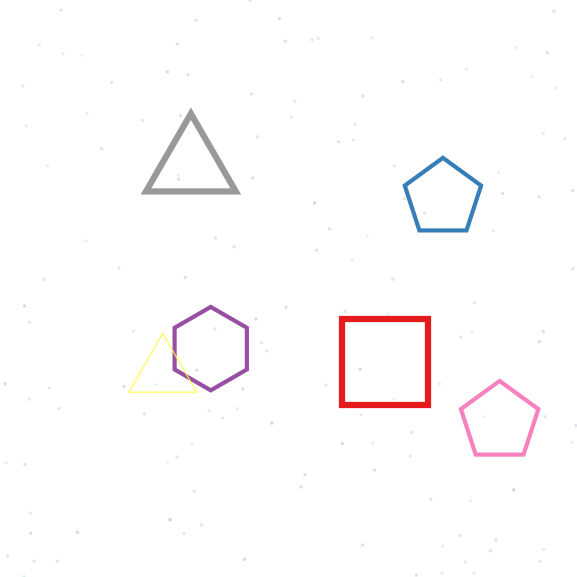[{"shape": "square", "thickness": 3, "radius": 0.37, "center": [0.667, 0.372]}, {"shape": "pentagon", "thickness": 2, "radius": 0.35, "center": [0.767, 0.656]}, {"shape": "hexagon", "thickness": 2, "radius": 0.36, "center": [0.365, 0.395]}, {"shape": "triangle", "thickness": 0.5, "radius": 0.34, "center": [0.282, 0.354]}, {"shape": "pentagon", "thickness": 2, "radius": 0.35, "center": [0.865, 0.269]}, {"shape": "triangle", "thickness": 3, "radius": 0.45, "center": [0.331, 0.713]}]